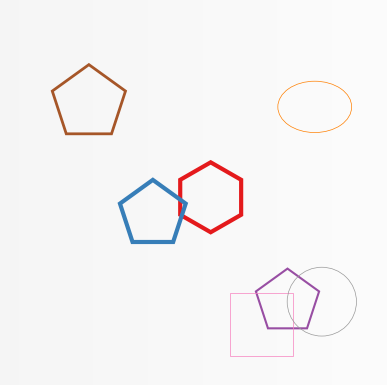[{"shape": "hexagon", "thickness": 3, "radius": 0.45, "center": [0.544, 0.488]}, {"shape": "pentagon", "thickness": 3, "radius": 0.45, "center": [0.394, 0.444]}, {"shape": "pentagon", "thickness": 1.5, "radius": 0.43, "center": [0.742, 0.217]}, {"shape": "oval", "thickness": 0.5, "radius": 0.48, "center": [0.812, 0.722]}, {"shape": "pentagon", "thickness": 2, "radius": 0.5, "center": [0.229, 0.733]}, {"shape": "square", "thickness": 0.5, "radius": 0.41, "center": [0.675, 0.158]}, {"shape": "circle", "thickness": 0.5, "radius": 0.45, "center": [0.831, 0.216]}]